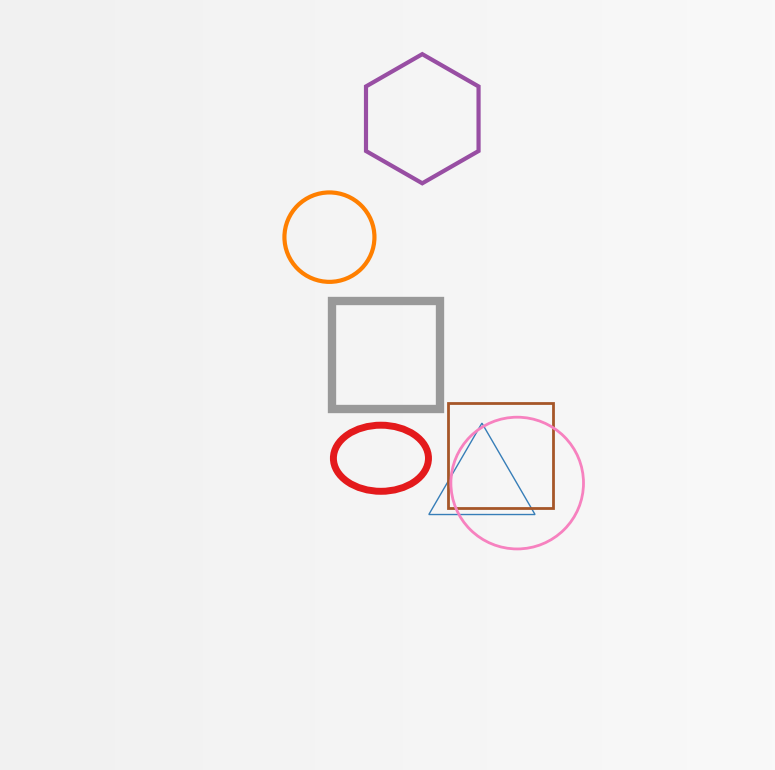[{"shape": "oval", "thickness": 2.5, "radius": 0.31, "center": [0.492, 0.405]}, {"shape": "triangle", "thickness": 0.5, "radius": 0.4, "center": [0.622, 0.371]}, {"shape": "hexagon", "thickness": 1.5, "radius": 0.42, "center": [0.545, 0.846]}, {"shape": "circle", "thickness": 1.5, "radius": 0.29, "center": [0.425, 0.692]}, {"shape": "square", "thickness": 1, "radius": 0.34, "center": [0.646, 0.409]}, {"shape": "circle", "thickness": 1, "radius": 0.43, "center": [0.667, 0.373]}, {"shape": "square", "thickness": 3, "radius": 0.35, "center": [0.498, 0.538]}]